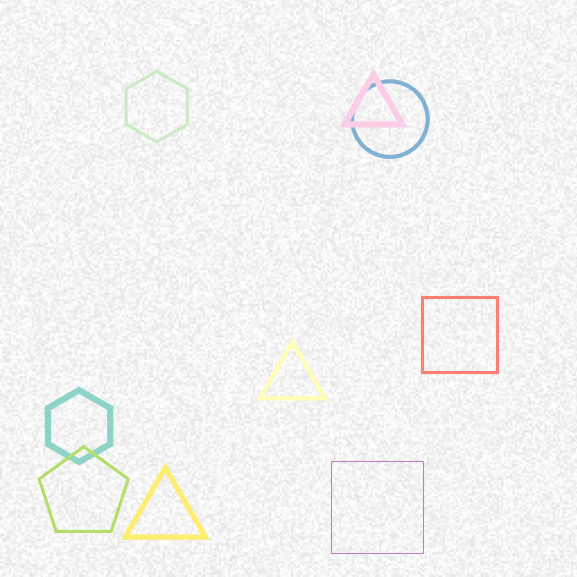[{"shape": "hexagon", "thickness": 3, "radius": 0.31, "center": [0.137, 0.261]}, {"shape": "triangle", "thickness": 2, "radius": 0.32, "center": [0.507, 0.342]}, {"shape": "square", "thickness": 1.5, "radius": 0.33, "center": [0.795, 0.42]}, {"shape": "circle", "thickness": 2, "radius": 0.33, "center": [0.675, 0.793]}, {"shape": "pentagon", "thickness": 1.5, "radius": 0.41, "center": [0.145, 0.145]}, {"shape": "triangle", "thickness": 3, "radius": 0.29, "center": [0.647, 0.813]}, {"shape": "square", "thickness": 0.5, "radius": 0.4, "center": [0.653, 0.122]}, {"shape": "hexagon", "thickness": 1.5, "radius": 0.31, "center": [0.271, 0.815]}, {"shape": "triangle", "thickness": 2.5, "radius": 0.4, "center": [0.286, 0.109]}]